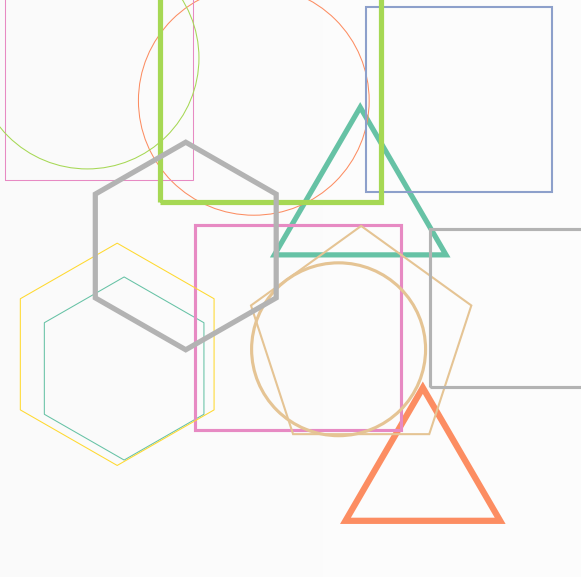[{"shape": "hexagon", "thickness": 0.5, "radius": 0.79, "center": [0.214, 0.361]}, {"shape": "triangle", "thickness": 2.5, "radius": 0.85, "center": [0.62, 0.643]}, {"shape": "triangle", "thickness": 3, "radius": 0.77, "center": [0.727, 0.174]}, {"shape": "circle", "thickness": 0.5, "radius": 0.99, "center": [0.437, 0.825]}, {"shape": "square", "thickness": 1, "radius": 0.8, "center": [0.79, 0.827]}, {"shape": "square", "thickness": 0.5, "radius": 0.81, "center": [0.171, 0.85]}, {"shape": "square", "thickness": 1.5, "radius": 0.89, "center": [0.513, 0.432]}, {"shape": "circle", "thickness": 0.5, "radius": 0.96, "center": [0.15, 0.899]}, {"shape": "square", "thickness": 2.5, "radius": 0.95, "center": [0.466, 0.84]}, {"shape": "hexagon", "thickness": 0.5, "radius": 0.96, "center": [0.202, 0.386]}, {"shape": "circle", "thickness": 1.5, "radius": 0.75, "center": [0.583, 0.394]}, {"shape": "pentagon", "thickness": 1, "radius": 1.0, "center": [0.621, 0.409]}, {"shape": "square", "thickness": 1.5, "radius": 0.69, "center": [0.877, 0.465]}, {"shape": "hexagon", "thickness": 2.5, "radius": 0.9, "center": [0.32, 0.573]}]